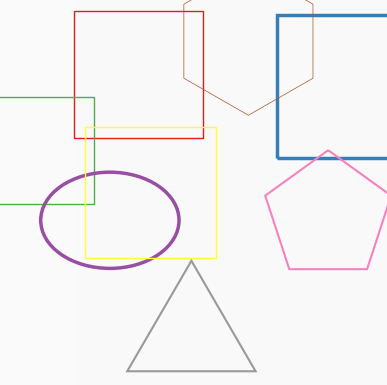[{"shape": "square", "thickness": 1, "radius": 0.83, "center": [0.357, 0.807]}, {"shape": "square", "thickness": 2.5, "radius": 0.93, "center": [0.899, 0.775]}, {"shape": "square", "thickness": 1, "radius": 0.69, "center": [0.104, 0.608]}, {"shape": "oval", "thickness": 2.5, "radius": 0.89, "center": [0.284, 0.428]}, {"shape": "square", "thickness": 1, "radius": 0.85, "center": [0.389, 0.5]}, {"shape": "hexagon", "thickness": 0.5, "radius": 0.96, "center": [0.641, 0.893]}, {"shape": "pentagon", "thickness": 1.5, "radius": 0.85, "center": [0.847, 0.439]}, {"shape": "triangle", "thickness": 1.5, "radius": 0.96, "center": [0.494, 0.131]}]